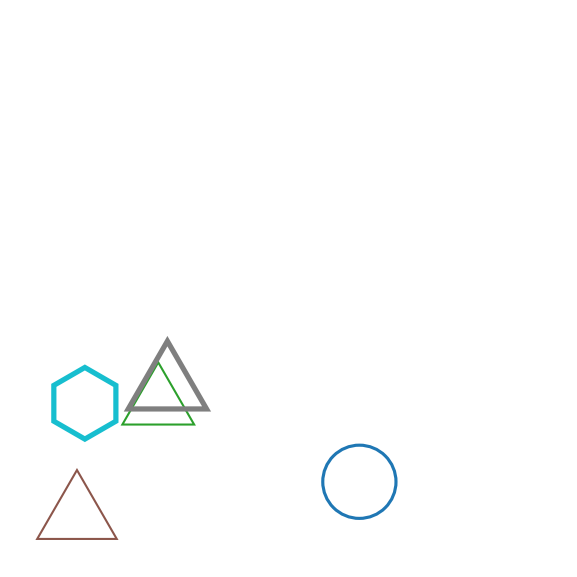[{"shape": "circle", "thickness": 1.5, "radius": 0.32, "center": [0.622, 0.165]}, {"shape": "triangle", "thickness": 1, "radius": 0.36, "center": [0.274, 0.3]}, {"shape": "triangle", "thickness": 1, "radius": 0.4, "center": [0.133, 0.106]}, {"shape": "triangle", "thickness": 2.5, "radius": 0.39, "center": [0.29, 0.33]}, {"shape": "hexagon", "thickness": 2.5, "radius": 0.31, "center": [0.147, 0.301]}]